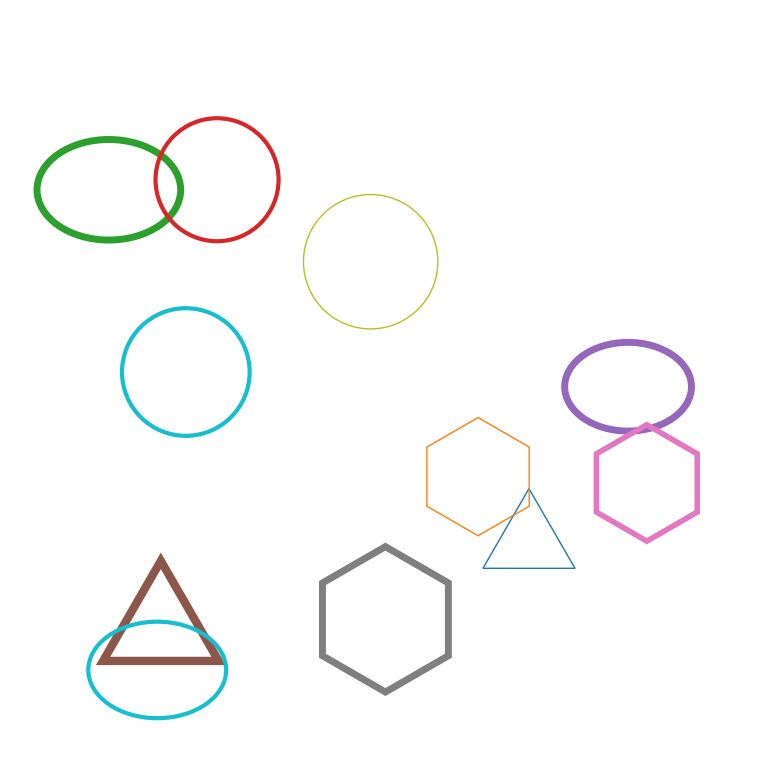[{"shape": "triangle", "thickness": 0.5, "radius": 0.35, "center": [0.687, 0.296]}, {"shape": "hexagon", "thickness": 0.5, "radius": 0.38, "center": [0.621, 0.381]}, {"shape": "oval", "thickness": 2.5, "radius": 0.47, "center": [0.141, 0.754]}, {"shape": "circle", "thickness": 1.5, "radius": 0.4, "center": [0.282, 0.767]}, {"shape": "oval", "thickness": 2.5, "radius": 0.41, "center": [0.816, 0.498]}, {"shape": "triangle", "thickness": 3, "radius": 0.43, "center": [0.209, 0.185]}, {"shape": "hexagon", "thickness": 2, "radius": 0.38, "center": [0.84, 0.373]}, {"shape": "hexagon", "thickness": 2.5, "radius": 0.47, "center": [0.501, 0.196]}, {"shape": "circle", "thickness": 0.5, "radius": 0.44, "center": [0.481, 0.66]}, {"shape": "circle", "thickness": 1.5, "radius": 0.41, "center": [0.241, 0.517]}, {"shape": "oval", "thickness": 1.5, "radius": 0.45, "center": [0.204, 0.13]}]